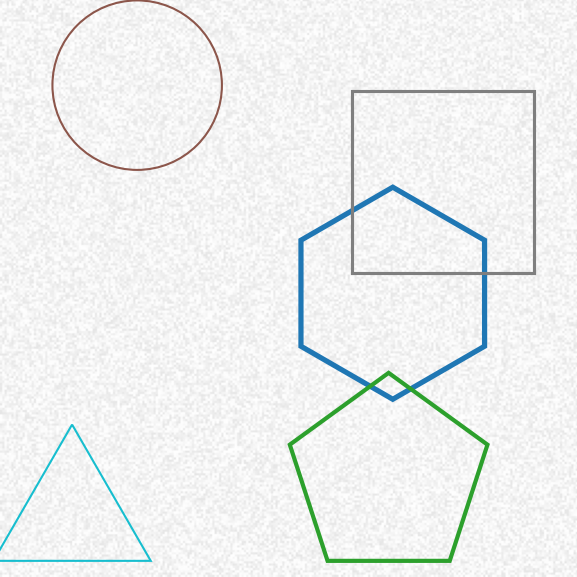[{"shape": "hexagon", "thickness": 2.5, "radius": 0.92, "center": [0.68, 0.491]}, {"shape": "pentagon", "thickness": 2, "radius": 0.9, "center": [0.673, 0.174]}, {"shape": "circle", "thickness": 1, "radius": 0.73, "center": [0.238, 0.852]}, {"shape": "square", "thickness": 1.5, "radius": 0.79, "center": [0.767, 0.684]}, {"shape": "triangle", "thickness": 1, "radius": 0.79, "center": [0.125, 0.107]}]